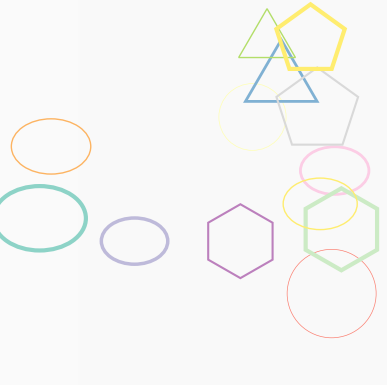[{"shape": "oval", "thickness": 3, "radius": 0.6, "center": [0.102, 0.433]}, {"shape": "circle", "thickness": 0.5, "radius": 0.43, "center": [0.652, 0.696]}, {"shape": "oval", "thickness": 2.5, "radius": 0.43, "center": [0.347, 0.374]}, {"shape": "circle", "thickness": 0.5, "radius": 0.57, "center": [0.856, 0.237]}, {"shape": "triangle", "thickness": 2, "radius": 0.53, "center": [0.726, 0.79]}, {"shape": "oval", "thickness": 1, "radius": 0.51, "center": [0.132, 0.62]}, {"shape": "triangle", "thickness": 1, "radius": 0.42, "center": [0.689, 0.893]}, {"shape": "oval", "thickness": 2, "radius": 0.44, "center": [0.864, 0.557]}, {"shape": "pentagon", "thickness": 1.5, "radius": 0.55, "center": [0.819, 0.714]}, {"shape": "hexagon", "thickness": 1.5, "radius": 0.48, "center": [0.62, 0.374]}, {"shape": "hexagon", "thickness": 3, "radius": 0.53, "center": [0.881, 0.404]}, {"shape": "pentagon", "thickness": 3, "radius": 0.46, "center": [0.801, 0.896]}, {"shape": "oval", "thickness": 1, "radius": 0.48, "center": [0.826, 0.471]}]